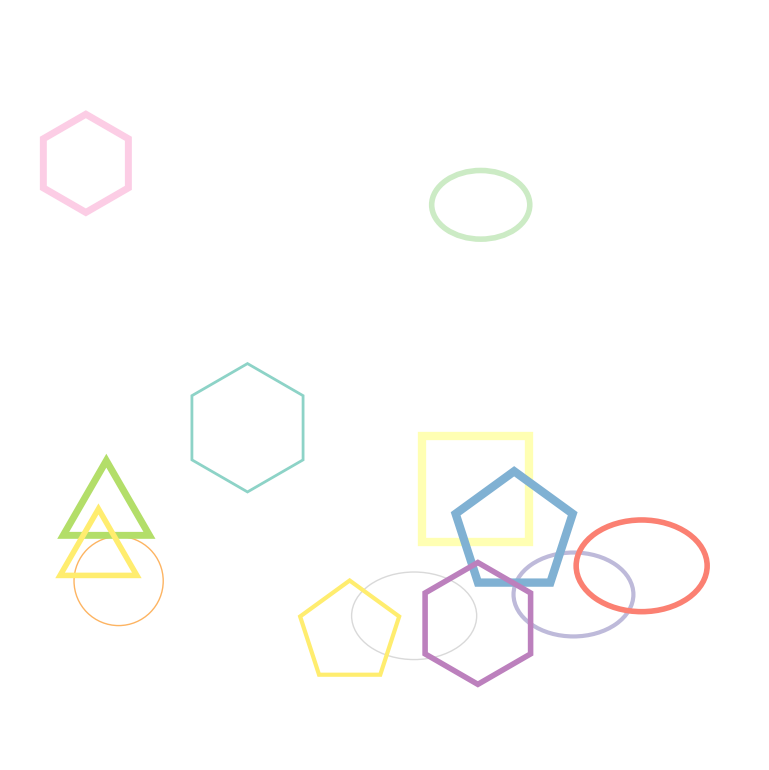[{"shape": "hexagon", "thickness": 1, "radius": 0.42, "center": [0.321, 0.444]}, {"shape": "square", "thickness": 3, "radius": 0.35, "center": [0.618, 0.365]}, {"shape": "oval", "thickness": 1.5, "radius": 0.39, "center": [0.745, 0.228]}, {"shape": "oval", "thickness": 2, "radius": 0.43, "center": [0.833, 0.265]}, {"shape": "pentagon", "thickness": 3, "radius": 0.4, "center": [0.668, 0.308]}, {"shape": "circle", "thickness": 0.5, "radius": 0.29, "center": [0.154, 0.245]}, {"shape": "triangle", "thickness": 2.5, "radius": 0.32, "center": [0.138, 0.337]}, {"shape": "hexagon", "thickness": 2.5, "radius": 0.32, "center": [0.111, 0.788]}, {"shape": "oval", "thickness": 0.5, "radius": 0.41, "center": [0.538, 0.2]}, {"shape": "hexagon", "thickness": 2, "radius": 0.4, "center": [0.621, 0.19]}, {"shape": "oval", "thickness": 2, "radius": 0.32, "center": [0.624, 0.734]}, {"shape": "pentagon", "thickness": 1.5, "radius": 0.34, "center": [0.454, 0.178]}, {"shape": "triangle", "thickness": 2, "radius": 0.29, "center": [0.128, 0.281]}]